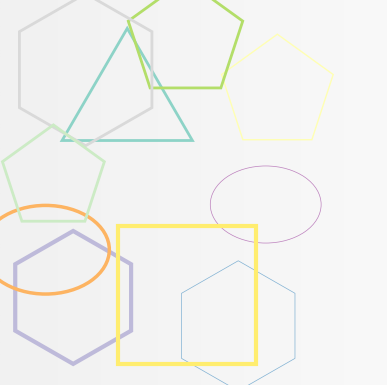[{"shape": "triangle", "thickness": 2, "radius": 0.97, "center": [0.328, 0.732]}, {"shape": "pentagon", "thickness": 1, "radius": 0.76, "center": [0.716, 0.76]}, {"shape": "hexagon", "thickness": 3, "radius": 0.86, "center": [0.189, 0.227]}, {"shape": "hexagon", "thickness": 0.5, "radius": 0.85, "center": [0.615, 0.154]}, {"shape": "oval", "thickness": 2.5, "radius": 0.82, "center": [0.118, 0.351]}, {"shape": "pentagon", "thickness": 2, "radius": 0.78, "center": [0.479, 0.897]}, {"shape": "hexagon", "thickness": 2, "radius": 0.99, "center": [0.221, 0.819]}, {"shape": "oval", "thickness": 0.5, "radius": 0.72, "center": [0.686, 0.469]}, {"shape": "pentagon", "thickness": 2, "radius": 0.69, "center": [0.138, 0.537]}, {"shape": "square", "thickness": 3, "radius": 0.89, "center": [0.483, 0.234]}]